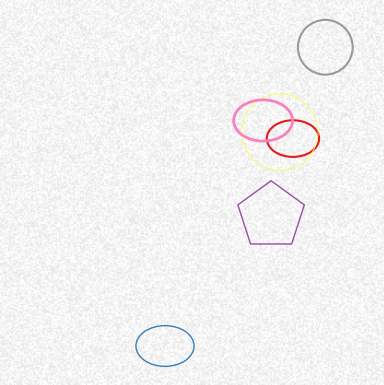[{"shape": "oval", "thickness": 1.5, "radius": 0.34, "center": [0.761, 0.64]}, {"shape": "oval", "thickness": 1, "radius": 0.38, "center": [0.429, 0.101]}, {"shape": "pentagon", "thickness": 1, "radius": 0.45, "center": [0.704, 0.44]}, {"shape": "circle", "thickness": 0.5, "radius": 0.5, "center": [0.727, 0.657]}, {"shape": "oval", "thickness": 2, "radius": 0.38, "center": [0.683, 0.687]}, {"shape": "circle", "thickness": 1.5, "radius": 0.36, "center": [0.845, 0.877]}]